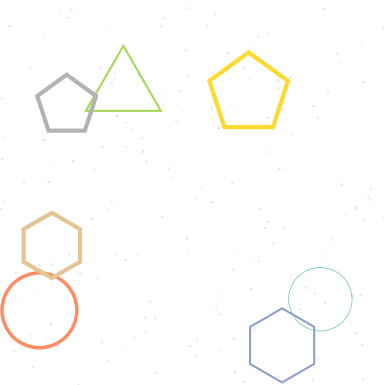[{"shape": "circle", "thickness": 0.5, "radius": 0.41, "center": [0.832, 0.223]}, {"shape": "circle", "thickness": 2.5, "radius": 0.49, "center": [0.102, 0.194]}, {"shape": "hexagon", "thickness": 1.5, "radius": 0.48, "center": [0.733, 0.103]}, {"shape": "triangle", "thickness": 1.5, "radius": 0.56, "center": [0.32, 0.768]}, {"shape": "pentagon", "thickness": 3, "radius": 0.54, "center": [0.646, 0.757]}, {"shape": "hexagon", "thickness": 3, "radius": 0.42, "center": [0.135, 0.362]}, {"shape": "pentagon", "thickness": 3, "radius": 0.4, "center": [0.173, 0.726]}]